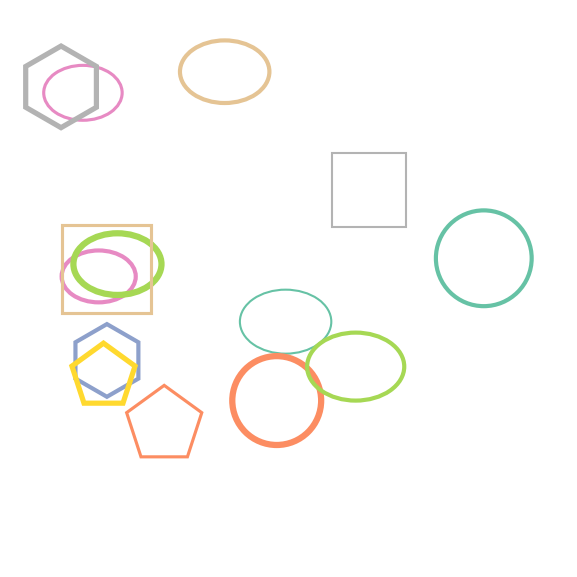[{"shape": "circle", "thickness": 2, "radius": 0.41, "center": [0.838, 0.552]}, {"shape": "oval", "thickness": 1, "radius": 0.4, "center": [0.495, 0.442]}, {"shape": "pentagon", "thickness": 1.5, "radius": 0.34, "center": [0.284, 0.263]}, {"shape": "circle", "thickness": 3, "radius": 0.38, "center": [0.479, 0.306]}, {"shape": "hexagon", "thickness": 2, "radius": 0.31, "center": [0.185, 0.375]}, {"shape": "oval", "thickness": 1.5, "radius": 0.34, "center": [0.144, 0.838]}, {"shape": "oval", "thickness": 2, "radius": 0.32, "center": [0.171, 0.521]}, {"shape": "oval", "thickness": 3, "radius": 0.38, "center": [0.203, 0.542]}, {"shape": "oval", "thickness": 2, "radius": 0.42, "center": [0.616, 0.364]}, {"shape": "pentagon", "thickness": 2.5, "radius": 0.29, "center": [0.179, 0.347]}, {"shape": "oval", "thickness": 2, "radius": 0.39, "center": [0.389, 0.875]}, {"shape": "square", "thickness": 1.5, "radius": 0.38, "center": [0.184, 0.533]}, {"shape": "hexagon", "thickness": 2.5, "radius": 0.35, "center": [0.106, 0.849]}, {"shape": "square", "thickness": 1, "radius": 0.32, "center": [0.64, 0.671]}]